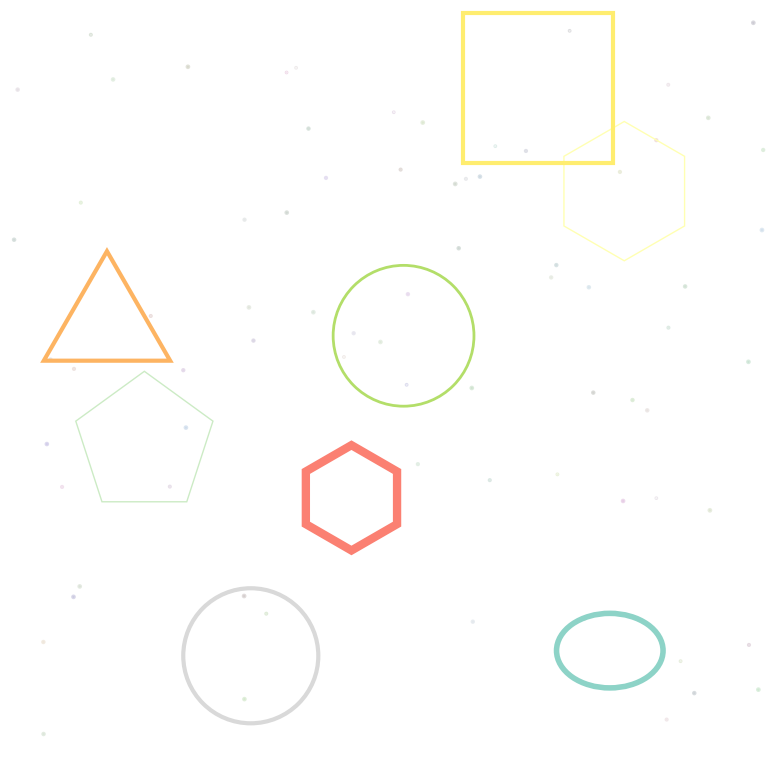[{"shape": "oval", "thickness": 2, "radius": 0.35, "center": [0.792, 0.155]}, {"shape": "hexagon", "thickness": 0.5, "radius": 0.45, "center": [0.811, 0.752]}, {"shape": "hexagon", "thickness": 3, "radius": 0.34, "center": [0.456, 0.353]}, {"shape": "triangle", "thickness": 1.5, "radius": 0.47, "center": [0.139, 0.579]}, {"shape": "circle", "thickness": 1, "radius": 0.46, "center": [0.524, 0.564]}, {"shape": "circle", "thickness": 1.5, "radius": 0.44, "center": [0.326, 0.148]}, {"shape": "pentagon", "thickness": 0.5, "radius": 0.47, "center": [0.187, 0.424]}, {"shape": "square", "thickness": 1.5, "radius": 0.49, "center": [0.698, 0.886]}]